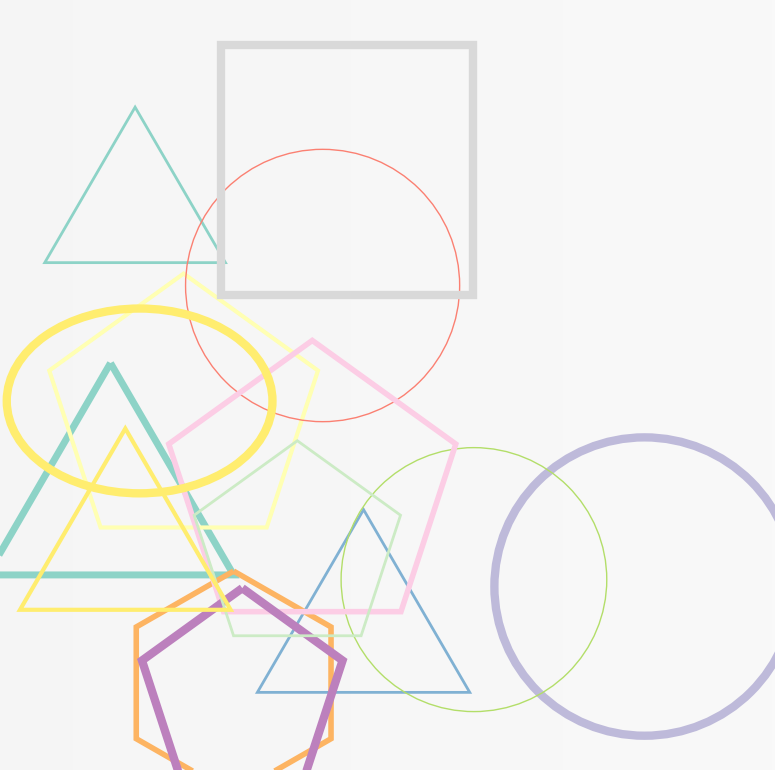[{"shape": "triangle", "thickness": 2.5, "radius": 0.92, "center": [0.143, 0.345]}, {"shape": "triangle", "thickness": 1, "radius": 0.67, "center": [0.174, 0.726]}, {"shape": "pentagon", "thickness": 1.5, "radius": 0.91, "center": [0.237, 0.462]}, {"shape": "circle", "thickness": 3, "radius": 0.97, "center": [0.832, 0.238]}, {"shape": "circle", "thickness": 0.5, "radius": 0.88, "center": [0.416, 0.629]}, {"shape": "triangle", "thickness": 1, "radius": 0.79, "center": [0.469, 0.18]}, {"shape": "hexagon", "thickness": 2, "radius": 0.73, "center": [0.301, 0.113]}, {"shape": "circle", "thickness": 0.5, "radius": 0.86, "center": [0.612, 0.247]}, {"shape": "pentagon", "thickness": 2, "radius": 0.97, "center": [0.403, 0.363]}, {"shape": "square", "thickness": 3, "radius": 0.81, "center": [0.448, 0.78]}, {"shape": "pentagon", "thickness": 3, "radius": 0.68, "center": [0.313, 0.1]}, {"shape": "pentagon", "thickness": 1, "radius": 0.7, "center": [0.384, 0.288]}, {"shape": "triangle", "thickness": 1.5, "radius": 0.78, "center": [0.162, 0.287]}, {"shape": "oval", "thickness": 3, "radius": 0.86, "center": [0.18, 0.479]}]